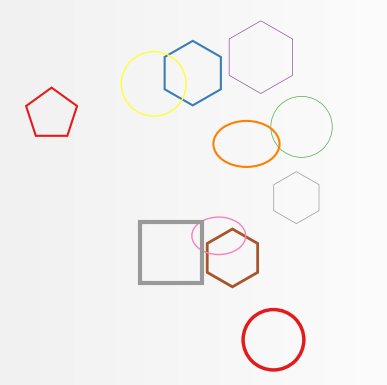[{"shape": "circle", "thickness": 2.5, "radius": 0.39, "center": [0.706, 0.118]}, {"shape": "pentagon", "thickness": 1.5, "radius": 0.35, "center": [0.133, 0.703]}, {"shape": "hexagon", "thickness": 1.5, "radius": 0.42, "center": [0.497, 0.81]}, {"shape": "circle", "thickness": 0.5, "radius": 0.4, "center": [0.778, 0.67]}, {"shape": "hexagon", "thickness": 0.5, "radius": 0.47, "center": [0.673, 0.852]}, {"shape": "oval", "thickness": 1.5, "radius": 0.43, "center": [0.636, 0.626]}, {"shape": "circle", "thickness": 1, "radius": 0.42, "center": [0.397, 0.782]}, {"shape": "hexagon", "thickness": 2, "radius": 0.38, "center": [0.6, 0.33]}, {"shape": "oval", "thickness": 1, "radius": 0.35, "center": [0.565, 0.388]}, {"shape": "square", "thickness": 3, "radius": 0.4, "center": [0.442, 0.344]}, {"shape": "hexagon", "thickness": 0.5, "radius": 0.34, "center": [0.765, 0.487]}]